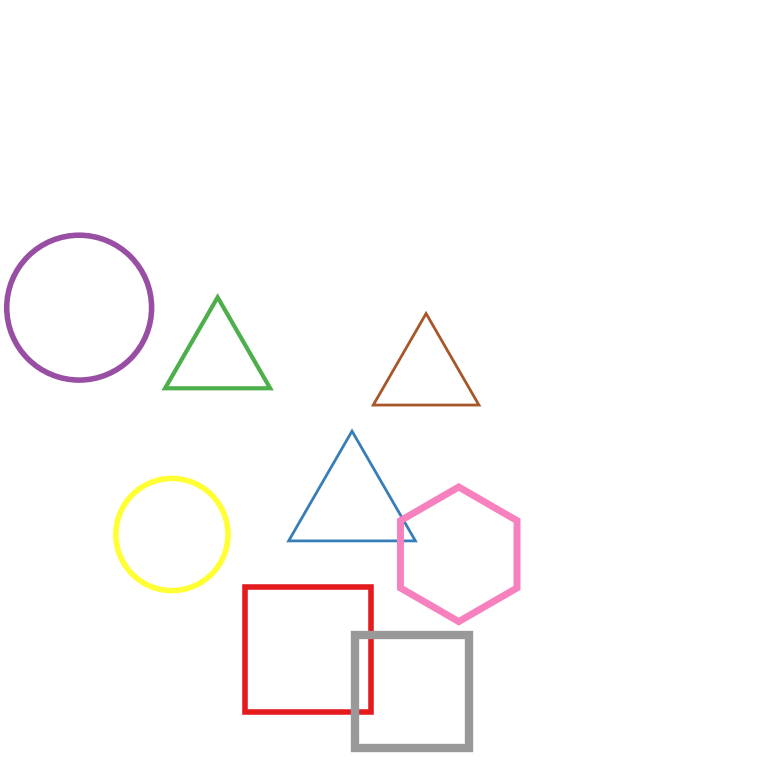[{"shape": "square", "thickness": 2, "radius": 0.41, "center": [0.4, 0.156]}, {"shape": "triangle", "thickness": 1, "radius": 0.48, "center": [0.457, 0.345]}, {"shape": "triangle", "thickness": 1.5, "radius": 0.39, "center": [0.283, 0.535]}, {"shape": "circle", "thickness": 2, "radius": 0.47, "center": [0.103, 0.6]}, {"shape": "circle", "thickness": 2, "radius": 0.36, "center": [0.223, 0.306]}, {"shape": "triangle", "thickness": 1, "radius": 0.4, "center": [0.553, 0.514]}, {"shape": "hexagon", "thickness": 2.5, "radius": 0.44, "center": [0.596, 0.28]}, {"shape": "square", "thickness": 3, "radius": 0.37, "center": [0.535, 0.102]}]